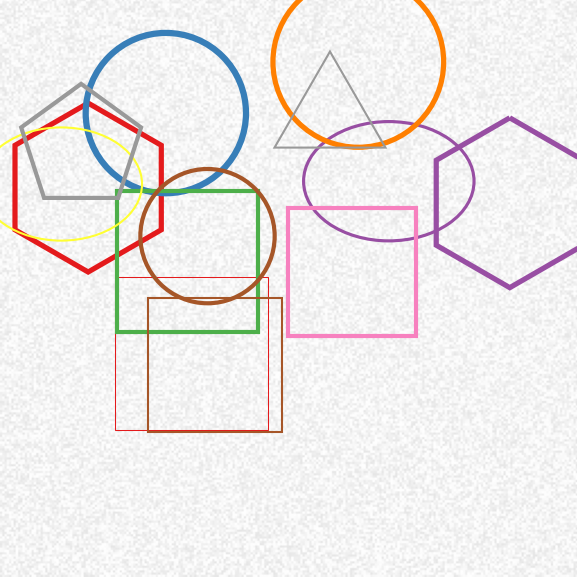[{"shape": "square", "thickness": 0.5, "radius": 0.66, "center": [0.332, 0.387]}, {"shape": "hexagon", "thickness": 2.5, "radius": 0.73, "center": [0.153, 0.674]}, {"shape": "circle", "thickness": 3, "radius": 0.69, "center": [0.287, 0.803]}, {"shape": "square", "thickness": 2, "radius": 0.61, "center": [0.324, 0.547]}, {"shape": "hexagon", "thickness": 2.5, "radius": 0.74, "center": [0.883, 0.648]}, {"shape": "oval", "thickness": 1.5, "radius": 0.74, "center": [0.673, 0.685]}, {"shape": "circle", "thickness": 2.5, "radius": 0.74, "center": [0.62, 0.892]}, {"shape": "oval", "thickness": 1, "radius": 0.7, "center": [0.106, 0.68]}, {"shape": "square", "thickness": 1, "radius": 0.58, "center": [0.373, 0.366]}, {"shape": "circle", "thickness": 2, "radius": 0.58, "center": [0.359, 0.59]}, {"shape": "square", "thickness": 2, "radius": 0.56, "center": [0.61, 0.528]}, {"shape": "pentagon", "thickness": 2, "radius": 0.55, "center": [0.14, 0.745]}, {"shape": "triangle", "thickness": 1, "radius": 0.55, "center": [0.571, 0.799]}]